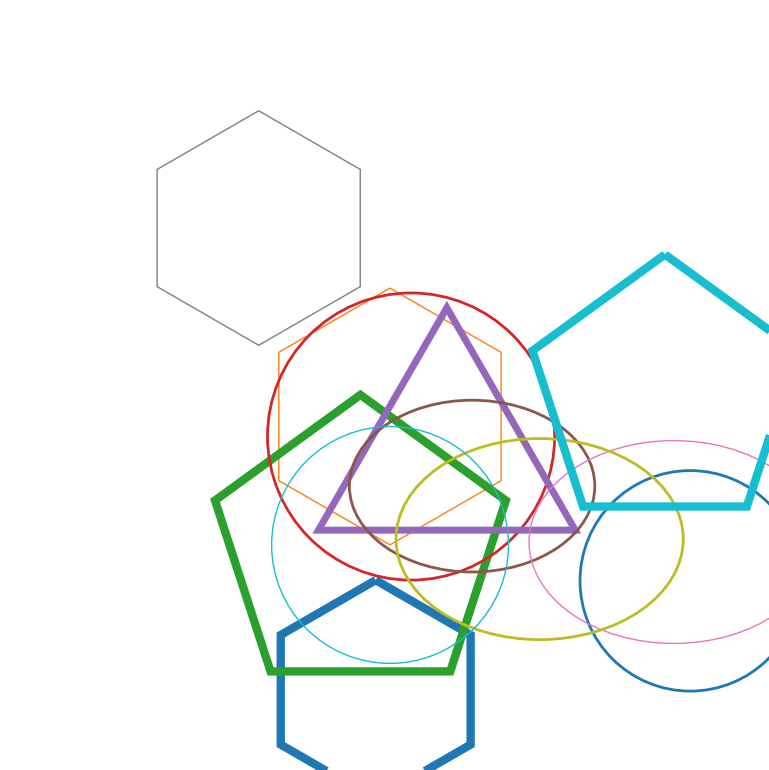[{"shape": "hexagon", "thickness": 3, "radius": 0.71, "center": [0.488, 0.104]}, {"shape": "circle", "thickness": 1, "radius": 0.72, "center": [0.896, 0.246]}, {"shape": "hexagon", "thickness": 0.5, "radius": 0.83, "center": [0.506, 0.459]}, {"shape": "pentagon", "thickness": 3, "radius": 0.99, "center": [0.468, 0.289]}, {"shape": "circle", "thickness": 1, "radius": 0.93, "center": [0.534, 0.433]}, {"shape": "triangle", "thickness": 2.5, "radius": 0.96, "center": [0.58, 0.408]}, {"shape": "oval", "thickness": 1, "radius": 0.8, "center": [0.613, 0.369]}, {"shape": "oval", "thickness": 0.5, "radius": 0.94, "center": [0.875, 0.296]}, {"shape": "hexagon", "thickness": 0.5, "radius": 0.76, "center": [0.336, 0.704]}, {"shape": "oval", "thickness": 1, "radius": 0.93, "center": [0.701, 0.3]}, {"shape": "pentagon", "thickness": 3, "radius": 0.9, "center": [0.864, 0.489]}, {"shape": "circle", "thickness": 0.5, "radius": 0.77, "center": [0.507, 0.292]}]